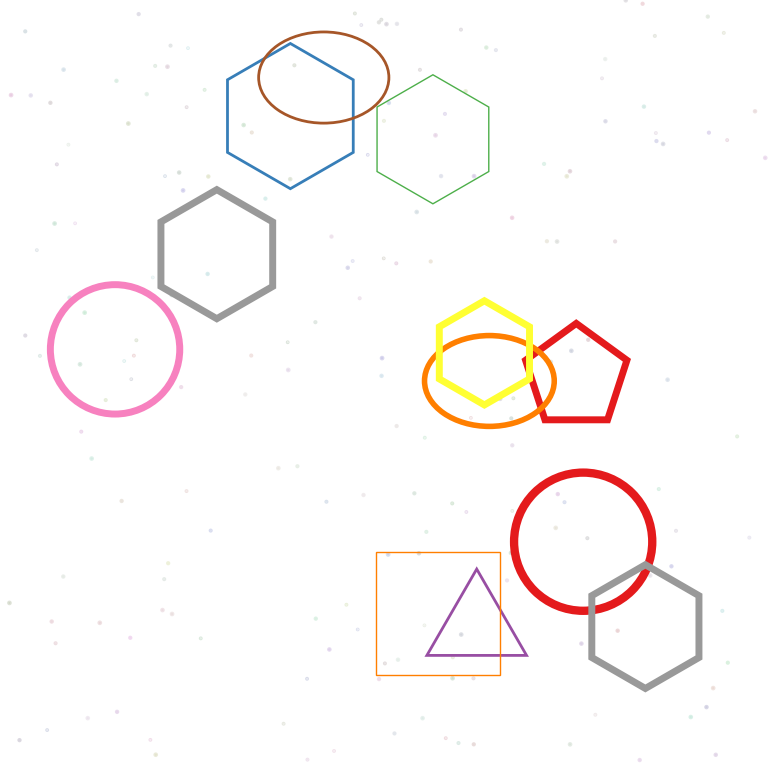[{"shape": "circle", "thickness": 3, "radius": 0.45, "center": [0.757, 0.296]}, {"shape": "pentagon", "thickness": 2.5, "radius": 0.35, "center": [0.748, 0.511]}, {"shape": "hexagon", "thickness": 1, "radius": 0.47, "center": [0.377, 0.849]}, {"shape": "hexagon", "thickness": 0.5, "radius": 0.42, "center": [0.562, 0.819]}, {"shape": "triangle", "thickness": 1, "radius": 0.37, "center": [0.619, 0.186]}, {"shape": "square", "thickness": 0.5, "radius": 0.4, "center": [0.569, 0.203]}, {"shape": "oval", "thickness": 2, "radius": 0.42, "center": [0.636, 0.505]}, {"shape": "hexagon", "thickness": 2.5, "radius": 0.34, "center": [0.629, 0.542]}, {"shape": "oval", "thickness": 1, "radius": 0.42, "center": [0.42, 0.899]}, {"shape": "circle", "thickness": 2.5, "radius": 0.42, "center": [0.149, 0.546]}, {"shape": "hexagon", "thickness": 2.5, "radius": 0.42, "center": [0.282, 0.67]}, {"shape": "hexagon", "thickness": 2.5, "radius": 0.4, "center": [0.838, 0.186]}]